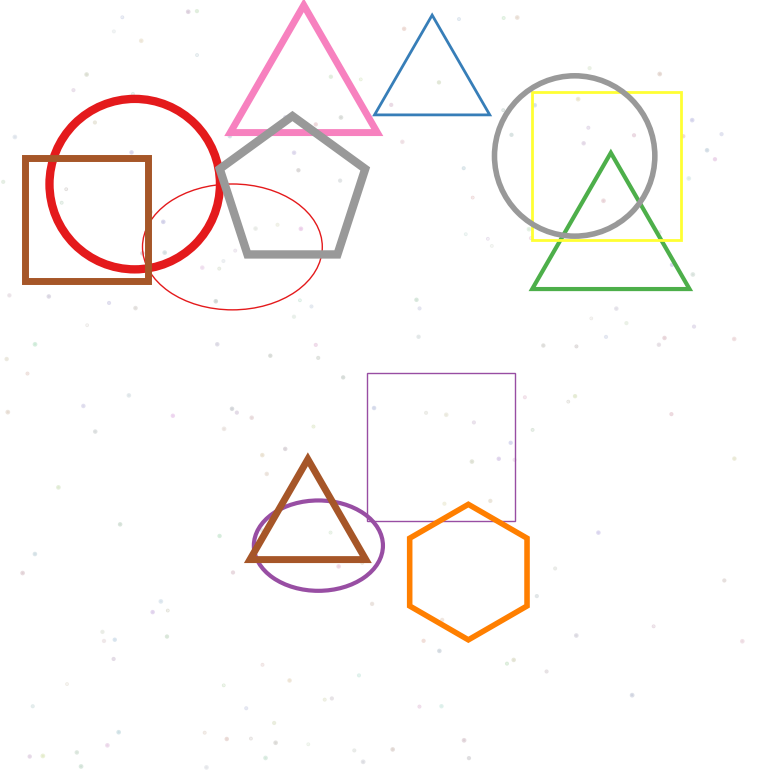[{"shape": "circle", "thickness": 3, "radius": 0.55, "center": [0.175, 0.761]}, {"shape": "oval", "thickness": 0.5, "radius": 0.58, "center": [0.302, 0.679]}, {"shape": "triangle", "thickness": 1, "radius": 0.43, "center": [0.561, 0.894]}, {"shape": "triangle", "thickness": 1.5, "radius": 0.59, "center": [0.793, 0.684]}, {"shape": "oval", "thickness": 1.5, "radius": 0.42, "center": [0.414, 0.291]}, {"shape": "square", "thickness": 0.5, "radius": 0.48, "center": [0.573, 0.42]}, {"shape": "hexagon", "thickness": 2, "radius": 0.44, "center": [0.608, 0.257]}, {"shape": "square", "thickness": 1, "radius": 0.48, "center": [0.787, 0.784]}, {"shape": "square", "thickness": 2.5, "radius": 0.4, "center": [0.112, 0.715]}, {"shape": "triangle", "thickness": 2.5, "radius": 0.43, "center": [0.4, 0.317]}, {"shape": "triangle", "thickness": 2.5, "radius": 0.55, "center": [0.395, 0.883]}, {"shape": "pentagon", "thickness": 3, "radius": 0.5, "center": [0.38, 0.75]}, {"shape": "circle", "thickness": 2, "radius": 0.52, "center": [0.746, 0.797]}]